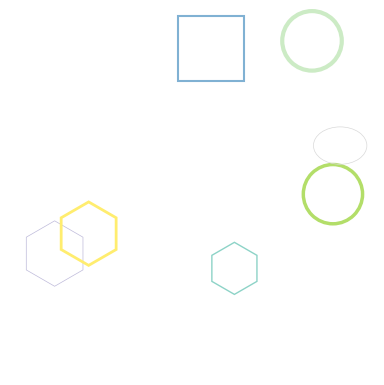[{"shape": "hexagon", "thickness": 1, "radius": 0.34, "center": [0.609, 0.303]}, {"shape": "hexagon", "thickness": 0.5, "radius": 0.42, "center": [0.142, 0.341]}, {"shape": "square", "thickness": 1.5, "radius": 0.43, "center": [0.547, 0.874]}, {"shape": "circle", "thickness": 2.5, "radius": 0.38, "center": [0.865, 0.496]}, {"shape": "oval", "thickness": 0.5, "radius": 0.35, "center": [0.884, 0.622]}, {"shape": "circle", "thickness": 3, "radius": 0.39, "center": [0.81, 0.894]}, {"shape": "hexagon", "thickness": 2, "radius": 0.41, "center": [0.23, 0.393]}]